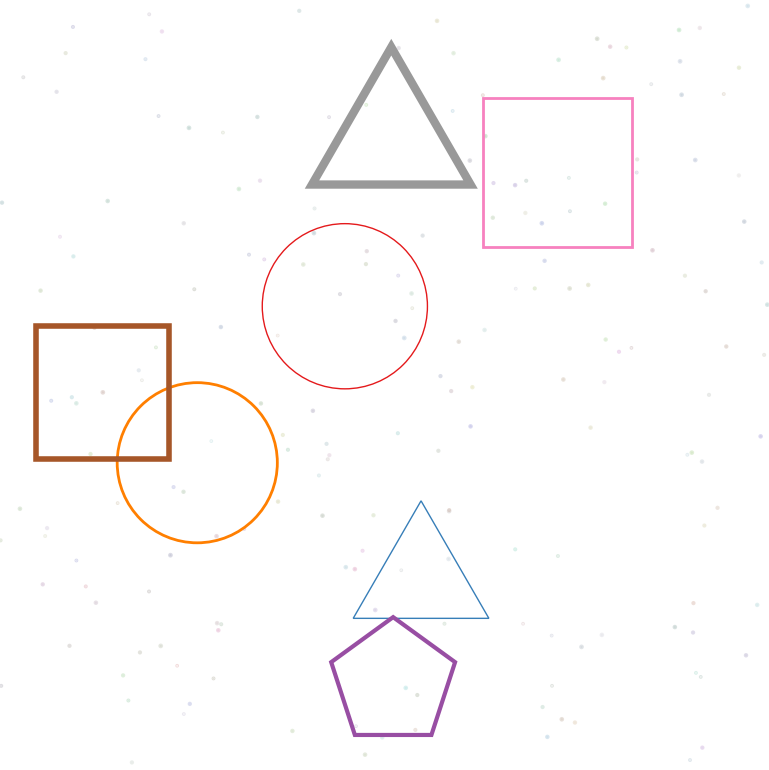[{"shape": "circle", "thickness": 0.5, "radius": 0.54, "center": [0.448, 0.602]}, {"shape": "triangle", "thickness": 0.5, "radius": 0.51, "center": [0.547, 0.248]}, {"shape": "pentagon", "thickness": 1.5, "radius": 0.42, "center": [0.511, 0.114]}, {"shape": "circle", "thickness": 1, "radius": 0.52, "center": [0.256, 0.399]}, {"shape": "square", "thickness": 2, "radius": 0.43, "center": [0.133, 0.49]}, {"shape": "square", "thickness": 1, "radius": 0.48, "center": [0.724, 0.776]}, {"shape": "triangle", "thickness": 3, "radius": 0.59, "center": [0.508, 0.82]}]